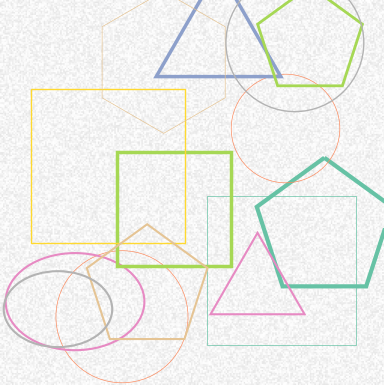[{"shape": "square", "thickness": 0.5, "radius": 0.97, "center": [0.731, 0.297]}, {"shape": "pentagon", "thickness": 3, "radius": 0.92, "center": [0.843, 0.406]}, {"shape": "circle", "thickness": 0.5, "radius": 0.86, "center": [0.317, 0.177]}, {"shape": "circle", "thickness": 0.5, "radius": 0.71, "center": [0.742, 0.666]}, {"shape": "triangle", "thickness": 2.5, "radius": 0.93, "center": [0.568, 0.894]}, {"shape": "triangle", "thickness": 1.5, "radius": 0.71, "center": [0.669, 0.254]}, {"shape": "oval", "thickness": 1.5, "radius": 0.9, "center": [0.195, 0.217]}, {"shape": "pentagon", "thickness": 2, "radius": 0.72, "center": [0.805, 0.893]}, {"shape": "square", "thickness": 2.5, "radius": 0.74, "center": [0.452, 0.458]}, {"shape": "square", "thickness": 1, "radius": 1.0, "center": [0.28, 0.569]}, {"shape": "pentagon", "thickness": 1.5, "radius": 0.82, "center": [0.382, 0.253]}, {"shape": "hexagon", "thickness": 0.5, "radius": 0.92, "center": [0.425, 0.838]}, {"shape": "oval", "thickness": 1.5, "radius": 0.7, "center": [0.151, 0.197]}, {"shape": "circle", "thickness": 1, "radius": 0.9, "center": [0.766, 0.889]}]